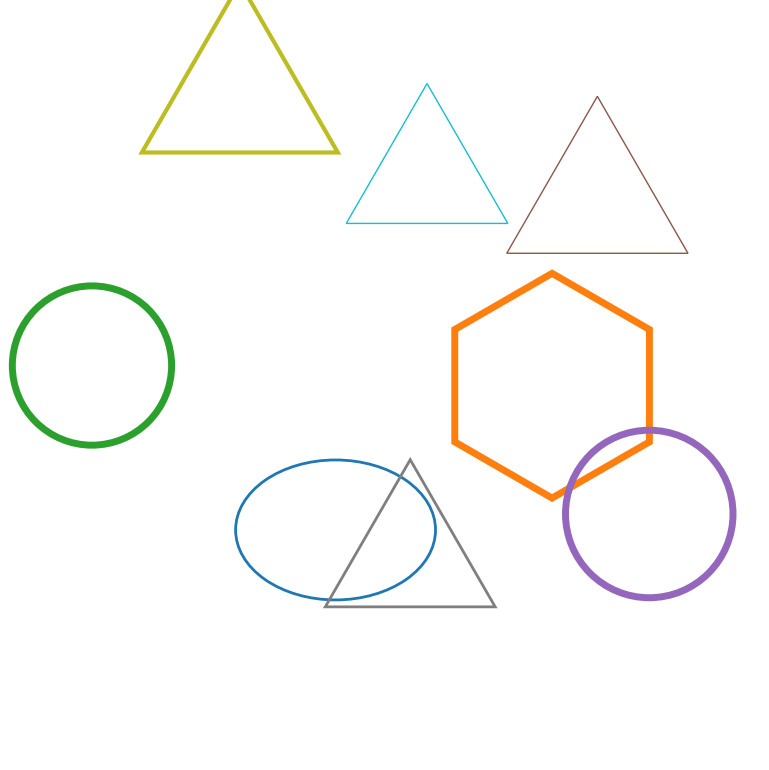[{"shape": "oval", "thickness": 1, "radius": 0.65, "center": [0.436, 0.312]}, {"shape": "hexagon", "thickness": 2.5, "radius": 0.73, "center": [0.717, 0.499]}, {"shape": "circle", "thickness": 2.5, "radius": 0.52, "center": [0.119, 0.525]}, {"shape": "circle", "thickness": 2.5, "radius": 0.54, "center": [0.843, 0.332]}, {"shape": "triangle", "thickness": 0.5, "radius": 0.68, "center": [0.776, 0.739]}, {"shape": "triangle", "thickness": 1, "radius": 0.64, "center": [0.533, 0.276]}, {"shape": "triangle", "thickness": 1.5, "radius": 0.73, "center": [0.311, 0.875]}, {"shape": "triangle", "thickness": 0.5, "radius": 0.61, "center": [0.555, 0.77]}]